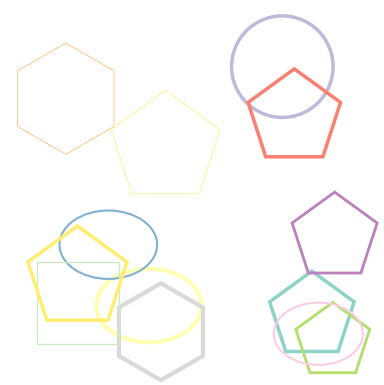[{"shape": "pentagon", "thickness": 2.5, "radius": 0.58, "center": [0.81, 0.18]}, {"shape": "oval", "thickness": 3, "radius": 0.68, "center": [0.387, 0.206]}, {"shape": "circle", "thickness": 2.5, "radius": 0.66, "center": [0.733, 0.827]}, {"shape": "pentagon", "thickness": 2.5, "radius": 0.63, "center": [0.764, 0.695]}, {"shape": "oval", "thickness": 1.5, "radius": 0.63, "center": [0.281, 0.364]}, {"shape": "hexagon", "thickness": 0.5, "radius": 0.72, "center": [0.171, 0.744]}, {"shape": "pentagon", "thickness": 2, "radius": 0.5, "center": [0.864, 0.114]}, {"shape": "oval", "thickness": 1.5, "radius": 0.58, "center": [0.827, 0.133]}, {"shape": "hexagon", "thickness": 3, "radius": 0.63, "center": [0.418, 0.138]}, {"shape": "pentagon", "thickness": 2, "radius": 0.58, "center": [0.869, 0.385]}, {"shape": "square", "thickness": 1, "radius": 0.53, "center": [0.202, 0.213]}, {"shape": "pentagon", "thickness": 2.5, "radius": 0.68, "center": [0.201, 0.278]}, {"shape": "pentagon", "thickness": 0.5, "radius": 0.74, "center": [0.43, 0.617]}]